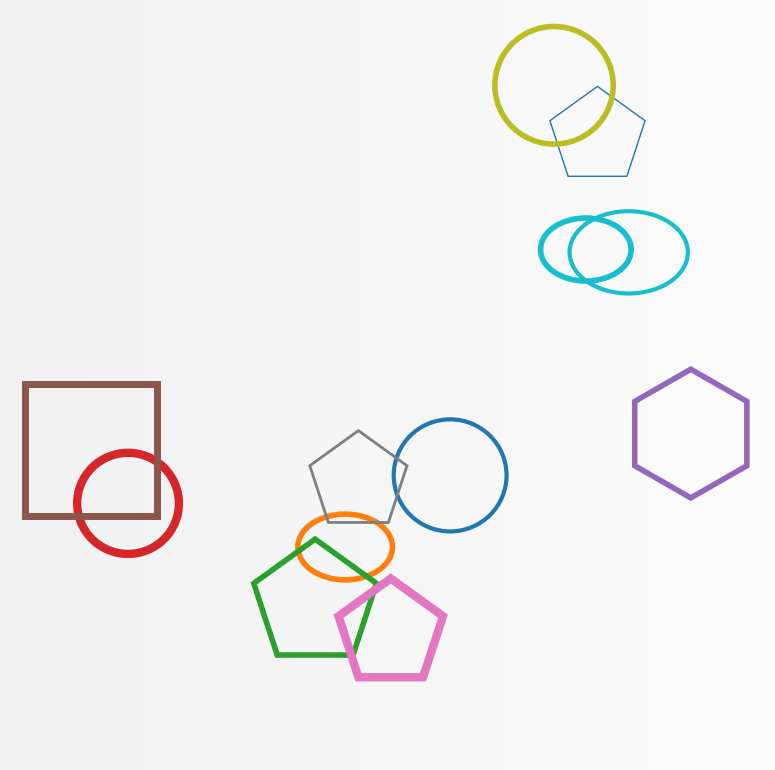[{"shape": "circle", "thickness": 1.5, "radius": 0.36, "center": [0.581, 0.383]}, {"shape": "pentagon", "thickness": 0.5, "radius": 0.32, "center": [0.771, 0.823]}, {"shape": "oval", "thickness": 2, "radius": 0.31, "center": [0.445, 0.29]}, {"shape": "pentagon", "thickness": 2, "radius": 0.42, "center": [0.407, 0.217]}, {"shape": "circle", "thickness": 3, "radius": 0.33, "center": [0.165, 0.346]}, {"shape": "hexagon", "thickness": 2, "radius": 0.42, "center": [0.891, 0.437]}, {"shape": "square", "thickness": 2.5, "radius": 0.43, "center": [0.117, 0.416]}, {"shape": "pentagon", "thickness": 3, "radius": 0.35, "center": [0.504, 0.178]}, {"shape": "pentagon", "thickness": 1, "radius": 0.33, "center": [0.462, 0.375]}, {"shape": "circle", "thickness": 2, "radius": 0.38, "center": [0.715, 0.889]}, {"shape": "oval", "thickness": 1.5, "radius": 0.38, "center": [0.811, 0.672]}, {"shape": "oval", "thickness": 2, "radius": 0.29, "center": [0.756, 0.676]}]